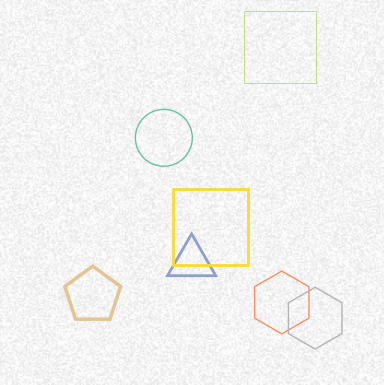[{"shape": "circle", "thickness": 1, "radius": 0.37, "center": [0.426, 0.642]}, {"shape": "hexagon", "thickness": 1, "radius": 0.41, "center": [0.732, 0.214]}, {"shape": "triangle", "thickness": 2, "radius": 0.36, "center": [0.498, 0.32]}, {"shape": "square", "thickness": 0.5, "radius": 0.47, "center": [0.728, 0.877]}, {"shape": "square", "thickness": 2, "radius": 0.49, "center": [0.546, 0.411]}, {"shape": "pentagon", "thickness": 2.5, "radius": 0.38, "center": [0.241, 0.233]}, {"shape": "hexagon", "thickness": 1, "radius": 0.4, "center": [0.819, 0.174]}]